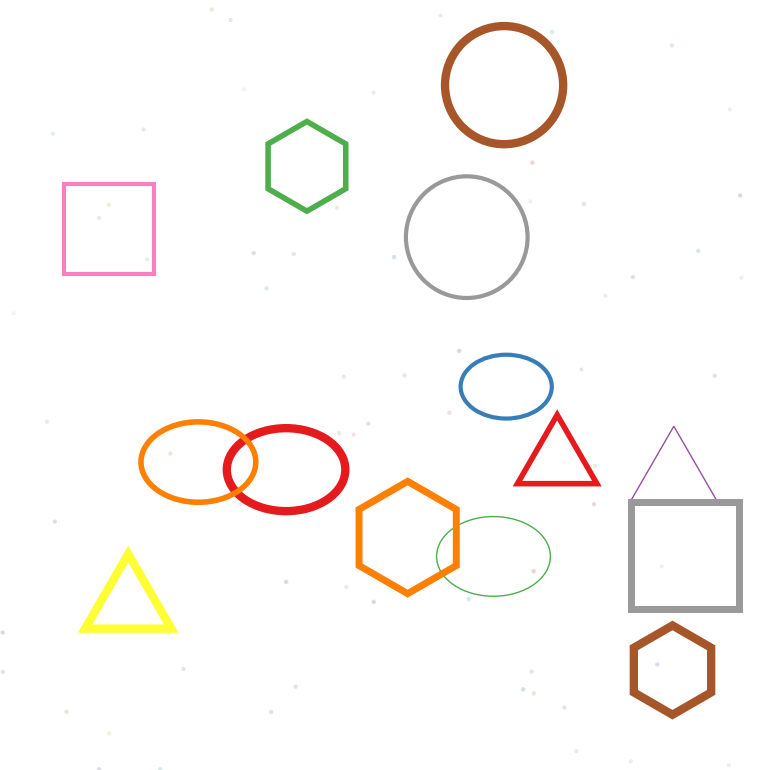[{"shape": "oval", "thickness": 3, "radius": 0.38, "center": [0.372, 0.39]}, {"shape": "triangle", "thickness": 2, "radius": 0.3, "center": [0.724, 0.402]}, {"shape": "oval", "thickness": 1.5, "radius": 0.3, "center": [0.657, 0.498]}, {"shape": "oval", "thickness": 0.5, "radius": 0.37, "center": [0.641, 0.277]}, {"shape": "hexagon", "thickness": 2, "radius": 0.29, "center": [0.399, 0.784]}, {"shape": "triangle", "thickness": 0.5, "radius": 0.34, "center": [0.875, 0.378]}, {"shape": "hexagon", "thickness": 2.5, "radius": 0.36, "center": [0.529, 0.302]}, {"shape": "oval", "thickness": 2, "radius": 0.37, "center": [0.258, 0.4]}, {"shape": "triangle", "thickness": 3, "radius": 0.32, "center": [0.167, 0.216]}, {"shape": "hexagon", "thickness": 3, "radius": 0.29, "center": [0.873, 0.13]}, {"shape": "circle", "thickness": 3, "radius": 0.38, "center": [0.655, 0.889]}, {"shape": "square", "thickness": 1.5, "radius": 0.29, "center": [0.142, 0.703]}, {"shape": "square", "thickness": 2.5, "radius": 0.35, "center": [0.89, 0.279]}, {"shape": "circle", "thickness": 1.5, "radius": 0.4, "center": [0.606, 0.692]}]